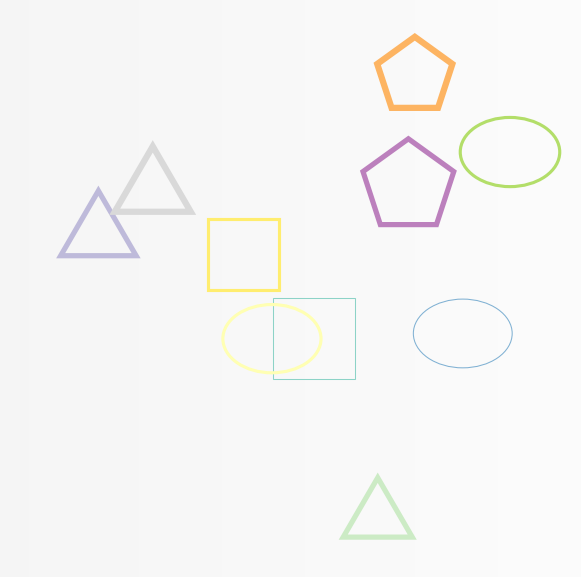[{"shape": "square", "thickness": 0.5, "radius": 0.35, "center": [0.541, 0.413]}, {"shape": "oval", "thickness": 1.5, "radius": 0.42, "center": [0.468, 0.413]}, {"shape": "triangle", "thickness": 2.5, "radius": 0.37, "center": [0.169, 0.594]}, {"shape": "oval", "thickness": 0.5, "radius": 0.43, "center": [0.796, 0.422]}, {"shape": "pentagon", "thickness": 3, "radius": 0.34, "center": [0.714, 0.867]}, {"shape": "oval", "thickness": 1.5, "radius": 0.43, "center": [0.877, 0.736]}, {"shape": "triangle", "thickness": 3, "radius": 0.38, "center": [0.263, 0.67]}, {"shape": "pentagon", "thickness": 2.5, "radius": 0.41, "center": [0.703, 0.677]}, {"shape": "triangle", "thickness": 2.5, "radius": 0.34, "center": [0.65, 0.103]}, {"shape": "square", "thickness": 1.5, "radius": 0.31, "center": [0.419, 0.559]}]